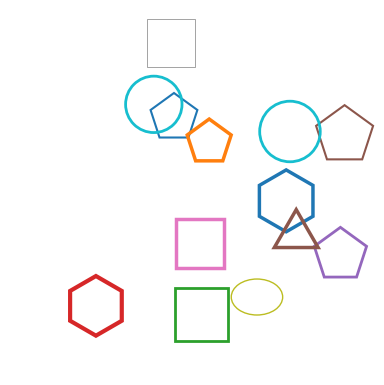[{"shape": "hexagon", "thickness": 2.5, "radius": 0.4, "center": [0.743, 0.478]}, {"shape": "pentagon", "thickness": 1.5, "radius": 0.32, "center": [0.452, 0.695]}, {"shape": "pentagon", "thickness": 2.5, "radius": 0.3, "center": [0.543, 0.631]}, {"shape": "square", "thickness": 2, "radius": 0.34, "center": [0.524, 0.183]}, {"shape": "hexagon", "thickness": 3, "radius": 0.39, "center": [0.249, 0.206]}, {"shape": "pentagon", "thickness": 2, "radius": 0.36, "center": [0.884, 0.338]}, {"shape": "pentagon", "thickness": 1.5, "radius": 0.39, "center": [0.895, 0.649]}, {"shape": "triangle", "thickness": 2.5, "radius": 0.33, "center": [0.769, 0.39]}, {"shape": "square", "thickness": 2.5, "radius": 0.32, "center": [0.52, 0.368]}, {"shape": "square", "thickness": 0.5, "radius": 0.32, "center": [0.444, 0.889]}, {"shape": "oval", "thickness": 1, "radius": 0.33, "center": [0.667, 0.229]}, {"shape": "circle", "thickness": 2, "radius": 0.37, "center": [0.399, 0.729]}, {"shape": "circle", "thickness": 2, "radius": 0.39, "center": [0.753, 0.658]}]